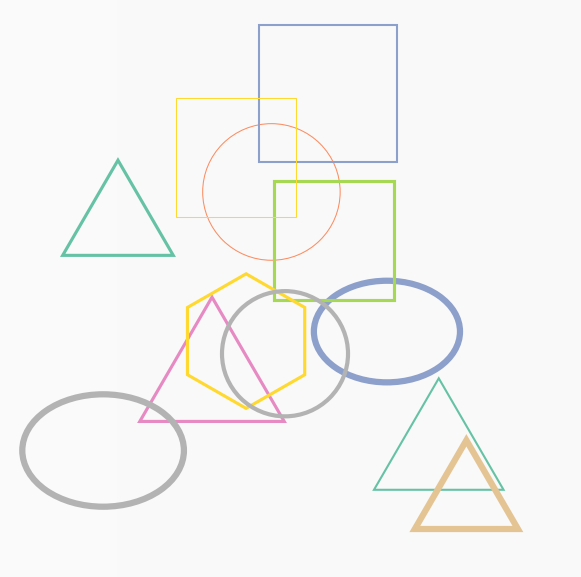[{"shape": "triangle", "thickness": 1.5, "radius": 0.55, "center": [0.203, 0.612]}, {"shape": "triangle", "thickness": 1, "radius": 0.64, "center": [0.755, 0.215]}, {"shape": "circle", "thickness": 0.5, "radius": 0.59, "center": [0.467, 0.667]}, {"shape": "square", "thickness": 1, "radius": 0.59, "center": [0.564, 0.837]}, {"shape": "oval", "thickness": 3, "radius": 0.63, "center": [0.666, 0.425]}, {"shape": "triangle", "thickness": 1.5, "radius": 0.72, "center": [0.365, 0.341]}, {"shape": "square", "thickness": 1.5, "radius": 0.52, "center": [0.574, 0.582]}, {"shape": "hexagon", "thickness": 1.5, "radius": 0.58, "center": [0.423, 0.408]}, {"shape": "square", "thickness": 0.5, "radius": 0.52, "center": [0.406, 0.727]}, {"shape": "triangle", "thickness": 3, "radius": 0.51, "center": [0.802, 0.134]}, {"shape": "oval", "thickness": 3, "radius": 0.7, "center": [0.177, 0.219]}, {"shape": "circle", "thickness": 2, "radius": 0.54, "center": [0.49, 0.387]}]